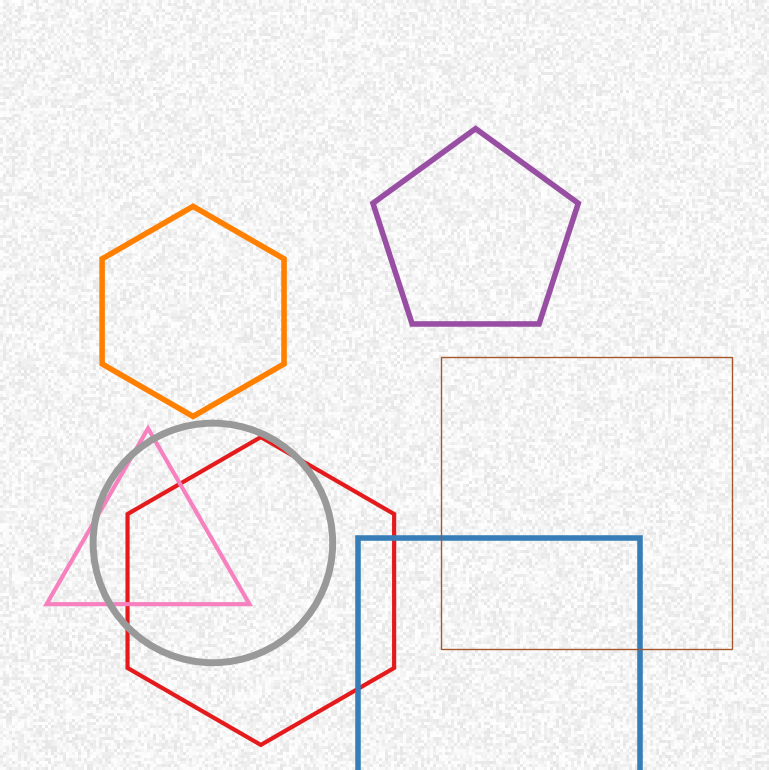[{"shape": "hexagon", "thickness": 1.5, "radius": 1.0, "center": [0.339, 0.232]}, {"shape": "square", "thickness": 2, "radius": 0.92, "center": [0.648, 0.118]}, {"shape": "pentagon", "thickness": 2, "radius": 0.7, "center": [0.618, 0.693]}, {"shape": "hexagon", "thickness": 2, "radius": 0.68, "center": [0.251, 0.596]}, {"shape": "square", "thickness": 0.5, "radius": 0.95, "center": [0.762, 0.347]}, {"shape": "triangle", "thickness": 1.5, "radius": 0.76, "center": [0.192, 0.291]}, {"shape": "circle", "thickness": 2.5, "radius": 0.78, "center": [0.276, 0.295]}]